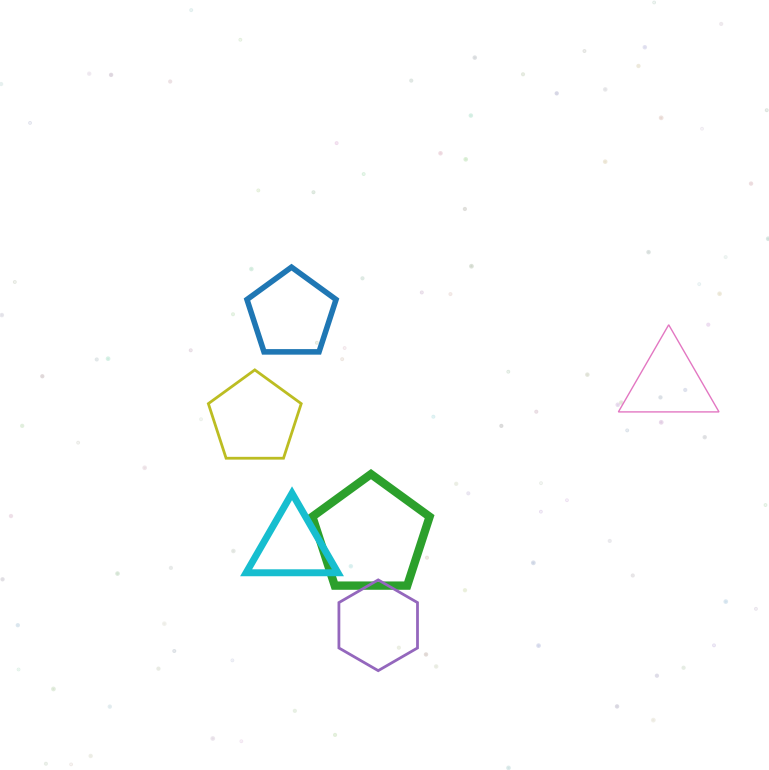[{"shape": "pentagon", "thickness": 2, "radius": 0.3, "center": [0.379, 0.592]}, {"shape": "pentagon", "thickness": 3, "radius": 0.4, "center": [0.482, 0.304]}, {"shape": "hexagon", "thickness": 1, "radius": 0.29, "center": [0.491, 0.188]}, {"shape": "triangle", "thickness": 0.5, "radius": 0.38, "center": [0.868, 0.503]}, {"shape": "pentagon", "thickness": 1, "radius": 0.32, "center": [0.331, 0.456]}, {"shape": "triangle", "thickness": 2.5, "radius": 0.34, "center": [0.379, 0.291]}]